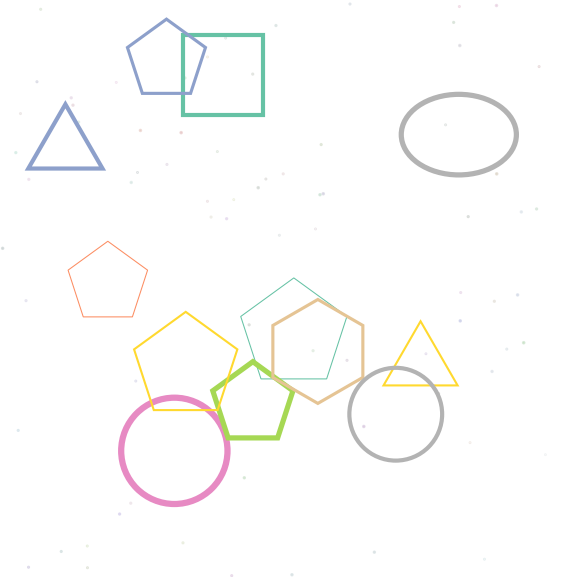[{"shape": "pentagon", "thickness": 0.5, "radius": 0.48, "center": [0.509, 0.421]}, {"shape": "square", "thickness": 2, "radius": 0.35, "center": [0.386, 0.869]}, {"shape": "pentagon", "thickness": 0.5, "radius": 0.36, "center": [0.187, 0.509]}, {"shape": "triangle", "thickness": 2, "radius": 0.37, "center": [0.113, 0.744]}, {"shape": "pentagon", "thickness": 1.5, "radius": 0.36, "center": [0.288, 0.895]}, {"shape": "circle", "thickness": 3, "radius": 0.46, "center": [0.302, 0.218]}, {"shape": "pentagon", "thickness": 2.5, "radius": 0.36, "center": [0.438, 0.3]}, {"shape": "triangle", "thickness": 1, "radius": 0.37, "center": [0.728, 0.369]}, {"shape": "pentagon", "thickness": 1, "radius": 0.47, "center": [0.322, 0.365]}, {"shape": "hexagon", "thickness": 1.5, "radius": 0.45, "center": [0.55, 0.391]}, {"shape": "oval", "thickness": 2.5, "radius": 0.5, "center": [0.794, 0.766]}, {"shape": "circle", "thickness": 2, "radius": 0.4, "center": [0.685, 0.282]}]